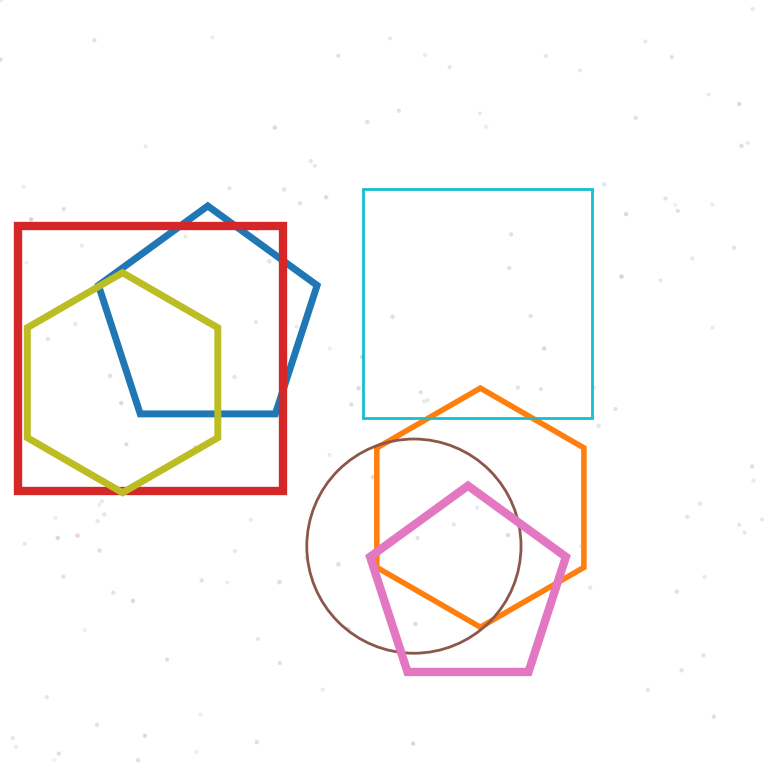[{"shape": "pentagon", "thickness": 2.5, "radius": 0.75, "center": [0.27, 0.583]}, {"shape": "hexagon", "thickness": 2, "radius": 0.78, "center": [0.624, 0.341]}, {"shape": "square", "thickness": 3, "radius": 0.86, "center": [0.196, 0.534]}, {"shape": "circle", "thickness": 1, "radius": 0.7, "center": [0.538, 0.291]}, {"shape": "pentagon", "thickness": 3, "radius": 0.67, "center": [0.608, 0.235]}, {"shape": "hexagon", "thickness": 2.5, "radius": 0.71, "center": [0.159, 0.503]}, {"shape": "square", "thickness": 1, "radius": 0.74, "center": [0.62, 0.605]}]